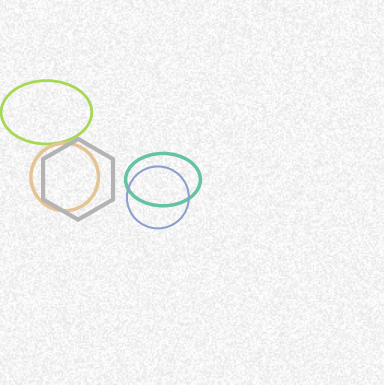[{"shape": "oval", "thickness": 2.5, "radius": 0.49, "center": [0.423, 0.533]}, {"shape": "circle", "thickness": 1.5, "radius": 0.4, "center": [0.41, 0.487]}, {"shape": "oval", "thickness": 2, "radius": 0.59, "center": [0.121, 0.708]}, {"shape": "circle", "thickness": 2.5, "radius": 0.44, "center": [0.168, 0.54]}, {"shape": "hexagon", "thickness": 3, "radius": 0.52, "center": [0.203, 0.534]}]